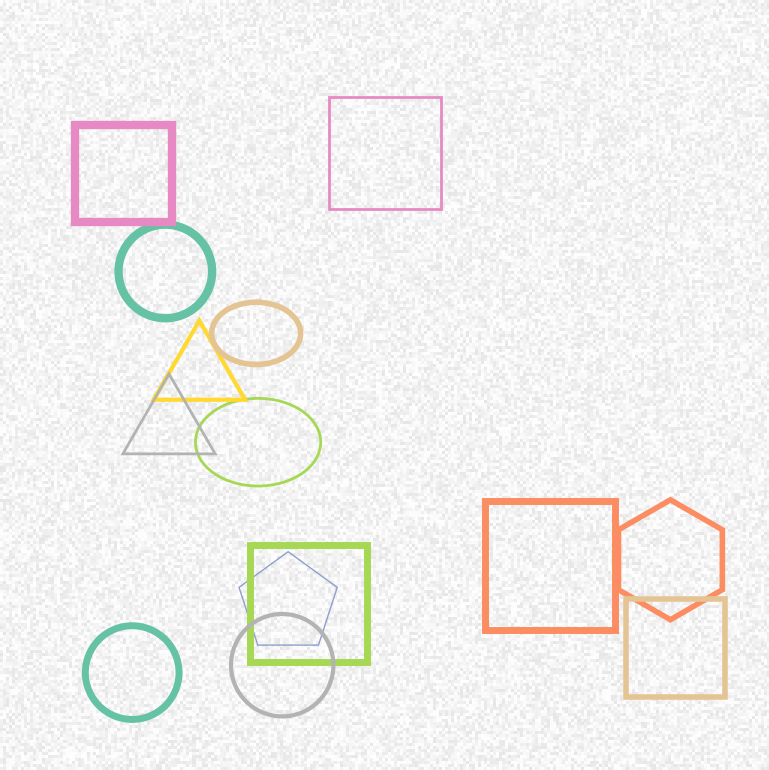[{"shape": "circle", "thickness": 2.5, "radius": 0.3, "center": [0.172, 0.127]}, {"shape": "circle", "thickness": 3, "radius": 0.3, "center": [0.215, 0.647]}, {"shape": "hexagon", "thickness": 2, "radius": 0.39, "center": [0.871, 0.273]}, {"shape": "square", "thickness": 2.5, "radius": 0.42, "center": [0.714, 0.266]}, {"shape": "pentagon", "thickness": 0.5, "radius": 0.34, "center": [0.374, 0.216]}, {"shape": "square", "thickness": 1, "radius": 0.36, "center": [0.5, 0.802]}, {"shape": "square", "thickness": 3, "radius": 0.31, "center": [0.161, 0.775]}, {"shape": "square", "thickness": 2.5, "radius": 0.38, "center": [0.4, 0.216]}, {"shape": "oval", "thickness": 1, "radius": 0.41, "center": [0.335, 0.426]}, {"shape": "triangle", "thickness": 1.5, "radius": 0.34, "center": [0.259, 0.515]}, {"shape": "square", "thickness": 2, "radius": 0.32, "center": [0.877, 0.158]}, {"shape": "oval", "thickness": 2, "radius": 0.29, "center": [0.333, 0.567]}, {"shape": "circle", "thickness": 1.5, "radius": 0.33, "center": [0.367, 0.136]}, {"shape": "triangle", "thickness": 1, "radius": 0.35, "center": [0.219, 0.445]}]